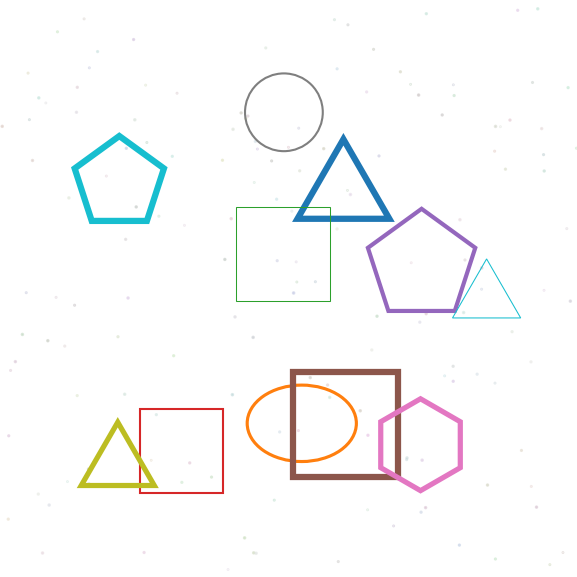[{"shape": "triangle", "thickness": 3, "radius": 0.46, "center": [0.595, 0.666]}, {"shape": "oval", "thickness": 1.5, "radius": 0.47, "center": [0.523, 0.266]}, {"shape": "square", "thickness": 0.5, "radius": 0.4, "center": [0.49, 0.559]}, {"shape": "square", "thickness": 1, "radius": 0.36, "center": [0.314, 0.218]}, {"shape": "pentagon", "thickness": 2, "radius": 0.49, "center": [0.73, 0.54]}, {"shape": "square", "thickness": 3, "radius": 0.45, "center": [0.599, 0.264]}, {"shape": "hexagon", "thickness": 2.5, "radius": 0.4, "center": [0.728, 0.229]}, {"shape": "circle", "thickness": 1, "radius": 0.34, "center": [0.492, 0.805]}, {"shape": "triangle", "thickness": 2.5, "radius": 0.37, "center": [0.204, 0.195]}, {"shape": "pentagon", "thickness": 3, "radius": 0.41, "center": [0.207, 0.682]}, {"shape": "triangle", "thickness": 0.5, "radius": 0.34, "center": [0.843, 0.483]}]